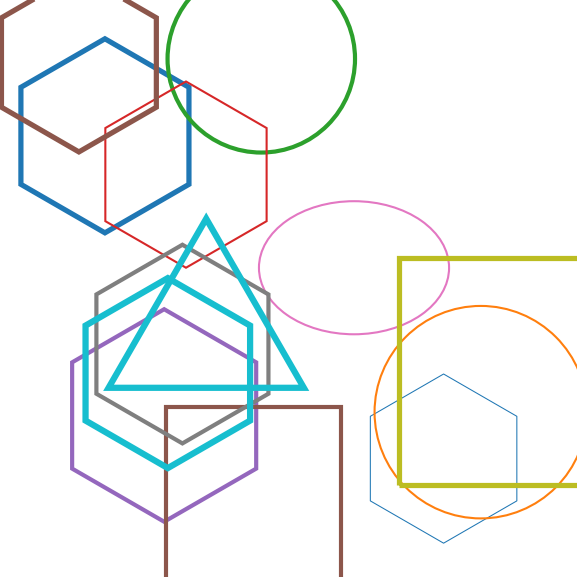[{"shape": "hexagon", "thickness": 0.5, "radius": 0.73, "center": [0.768, 0.205]}, {"shape": "hexagon", "thickness": 2.5, "radius": 0.84, "center": [0.182, 0.764]}, {"shape": "circle", "thickness": 1, "radius": 0.92, "center": [0.833, 0.285]}, {"shape": "circle", "thickness": 2, "radius": 0.81, "center": [0.452, 0.897]}, {"shape": "hexagon", "thickness": 1, "radius": 0.81, "center": [0.322, 0.697]}, {"shape": "hexagon", "thickness": 2, "radius": 0.92, "center": [0.284, 0.28]}, {"shape": "hexagon", "thickness": 2.5, "radius": 0.77, "center": [0.137, 0.891]}, {"shape": "square", "thickness": 2, "radius": 0.76, "center": [0.439, 0.142]}, {"shape": "oval", "thickness": 1, "radius": 0.82, "center": [0.613, 0.536]}, {"shape": "hexagon", "thickness": 2, "radius": 0.86, "center": [0.316, 0.403]}, {"shape": "square", "thickness": 2.5, "radius": 0.98, "center": [0.888, 0.356]}, {"shape": "triangle", "thickness": 3, "radius": 0.98, "center": [0.357, 0.425]}, {"shape": "hexagon", "thickness": 3, "radius": 0.82, "center": [0.291, 0.353]}]